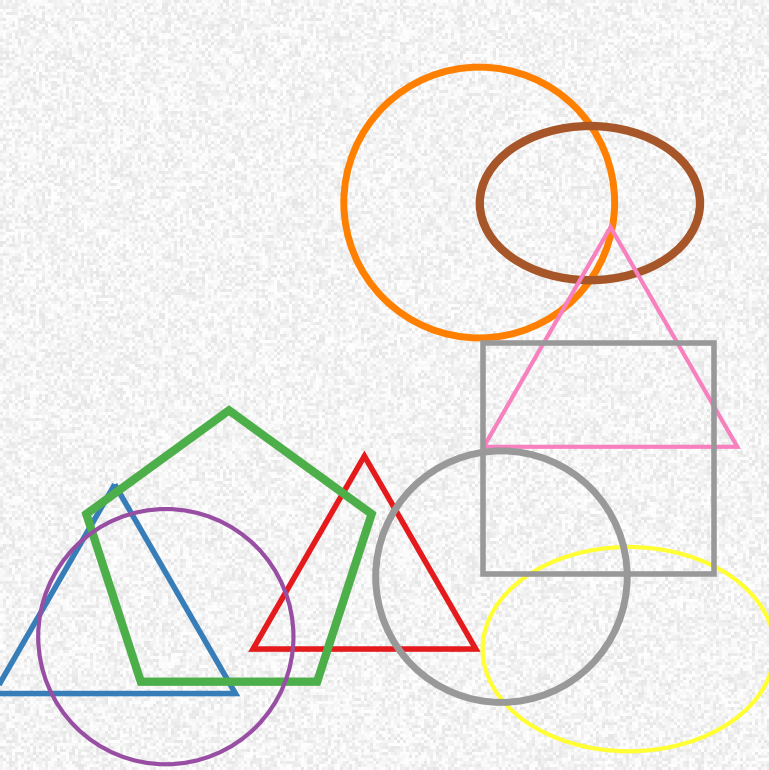[{"shape": "triangle", "thickness": 2, "radius": 0.84, "center": [0.473, 0.241]}, {"shape": "triangle", "thickness": 2, "radius": 0.91, "center": [0.149, 0.19]}, {"shape": "pentagon", "thickness": 3, "radius": 0.97, "center": [0.297, 0.272]}, {"shape": "circle", "thickness": 1.5, "radius": 0.83, "center": [0.215, 0.173]}, {"shape": "circle", "thickness": 2.5, "radius": 0.88, "center": [0.622, 0.737]}, {"shape": "oval", "thickness": 1.5, "radius": 0.95, "center": [0.816, 0.157]}, {"shape": "oval", "thickness": 3, "radius": 0.71, "center": [0.766, 0.736]}, {"shape": "triangle", "thickness": 1.5, "radius": 0.95, "center": [0.793, 0.515]}, {"shape": "circle", "thickness": 2.5, "radius": 0.82, "center": [0.651, 0.251]}, {"shape": "square", "thickness": 2, "radius": 0.75, "center": [0.777, 0.405]}]